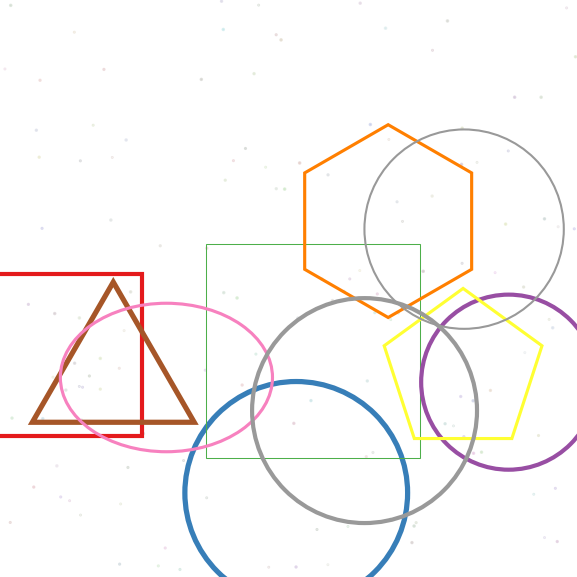[{"shape": "square", "thickness": 2, "radius": 0.7, "center": [0.106, 0.384]}, {"shape": "circle", "thickness": 2.5, "radius": 0.96, "center": [0.513, 0.146]}, {"shape": "square", "thickness": 0.5, "radius": 0.92, "center": [0.542, 0.392]}, {"shape": "circle", "thickness": 2, "radius": 0.76, "center": [0.881, 0.337]}, {"shape": "hexagon", "thickness": 1.5, "radius": 0.83, "center": [0.672, 0.616]}, {"shape": "pentagon", "thickness": 1.5, "radius": 0.72, "center": [0.802, 0.356]}, {"shape": "triangle", "thickness": 2.5, "radius": 0.81, "center": [0.196, 0.349]}, {"shape": "oval", "thickness": 1.5, "radius": 0.92, "center": [0.288, 0.345]}, {"shape": "circle", "thickness": 1, "radius": 0.86, "center": [0.804, 0.602]}, {"shape": "circle", "thickness": 2, "radius": 0.97, "center": [0.631, 0.288]}]